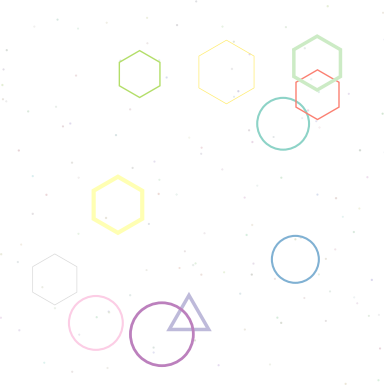[{"shape": "circle", "thickness": 1.5, "radius": 0.34, "center": [0.735, 0.679]}, {"shape": "hexagon", "thickness": 3, "radius": 0.36, "center": [0.306, 0.468]}, {"shape": "triangle", "thickness": 2.5, "radius": 0.3, "center": [0.491, 0.174]}, {"shape": "hexagon", "thickness": 1, "radius": 0.32, "center": [0.825, 0.754]}, {"shape": "circle", "thickness": 1.5, "radius": 0.3, "center": [0.767, 0.326]}, {"shape": "hexagon", "thickness": 1, "radius": 0.3, "center": [0.363, 0.808]}, {"shape": "circle", "thickness": 1.5, "radius": 0.35, "center": [0.249, 0.161]}, {"shape": "hexagon", "thickness": 0.5, "radius": 0.33, "center": [0.142, 0.274]}, {"shape": "circle", "thickness": 2, "radius": 0.41, "center": [0.421, 0.132]}, {"shape": "hexagon", "thickness": 2.5, "radius": 0.35, "center": [0.824, 0.836]}, {"shape": "hexagon", "thickness": 0.5, "radius": 0.41, "center": [0.588, 0.813]}]